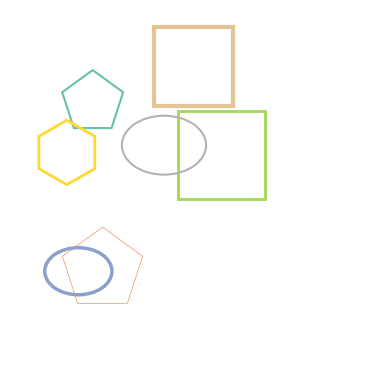[{"shape": "pentagon", "thickness": 1.5, "radius": 0.42, "center": [0.241, 0.735]}, {"shape": "pentagon", "thickness": 0.5, "radius": 0.55, "center": [0.266, 0.3]}, {"shape": "oval", "thickness": 2.5, "radius": 0.44, "center": [0.203, 0.296]}, {"shape": "square", "thickness": 2, "radius": 0.57, "center": [0.576, 0.597]}, {"shape": "hexagon", "thickness": 2, "radius": 0.42, "center": [0.174, 0.604]}, {"shape": "square", "thickness": 3, "radius": 0.51, "center": [0.503, 0.827]}, {"shape": "oval", "thickness": 1.5, "radius": 0.55, "center": [0.426, 0.623]}]